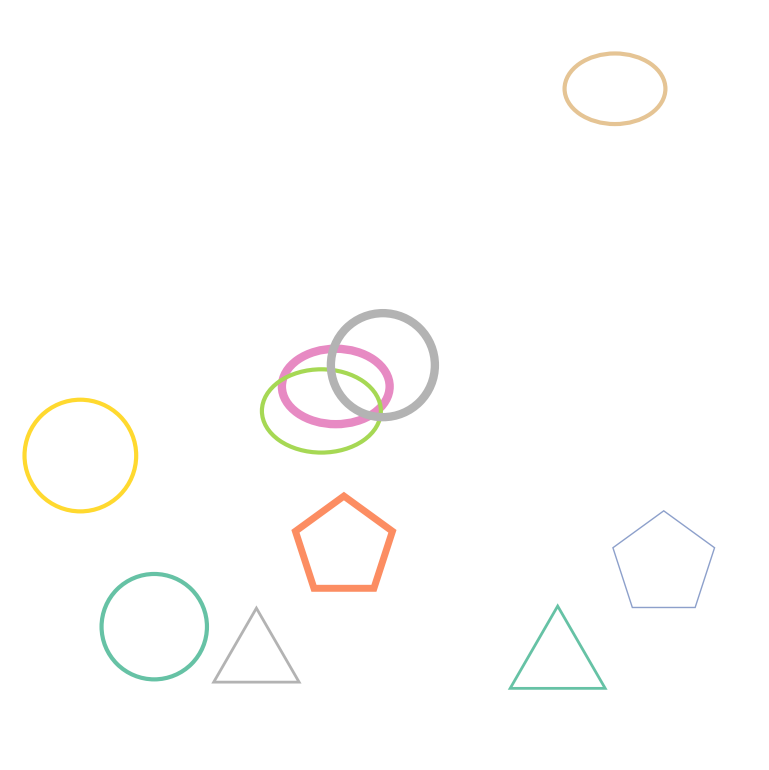[{"shape": "circle", "thickness": 1.5, "radius": 0.34, "center": [0.2, 0.186]}, {"shape": "triangle", "thickness": 1, "radius": 0.36, "center": [0.724, 0.142]}, {"shape": "pentagon", "thickness": 2.5, "radius": 0.33, "center": [0.447, 0.29]}, {"shape": "pentagon", "thickness": 0.5, "radius": 0.35, "center": [0.862, 0.267]}, {"shape": "oval", "thickness": 3, "radius": 0.35, "center": [0.436, 0.498]}, {"shape": "oval", "thickness": 1.5, "radius": 0.39, "center": [0.417, 0.466]}, {"shape": "circle", "thickness": 1.5, "radius": 0.36, "center": [0.104, 0.408]}, {"shape": "oval", "thickness": 1.5, "radius": 0.33, "center": [0.799, 0.885]}, {"shape": "triangle", "thickness": 1, "radius": 0.32, "center": [0.333, 0.146]}, {"shape": "circle", "thickness": 3, "radius": 0.34, "center": [0.497, 0.526]}]